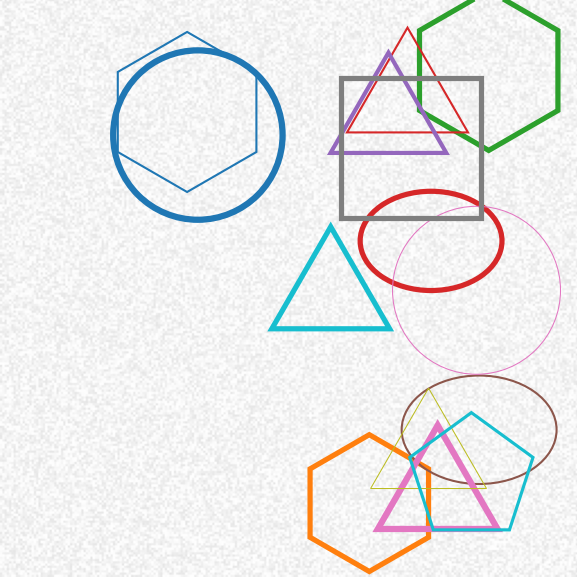[{"shape": "hexagon", "thickness": 1, "radius": 0.69, "center": [0.324, 0.805]}, {"shape": "circle", "thickness": 3, "radius": 0.73, "center": [0.343, 0.765]}, {"shape": "hexagon", "thickness": 2.5, "radius": 0.59, "center": [0.639, 0.128]}, {"shape": "hexagon", "thickness": 2.5, "radius": 0.69, "center": [0.846, 0.877]}, {"shape": "triangle", "thickness": 1, "radius": 0.6, "center": [0.706, 0.83]}, {"shape": "oval", "thickness": 2.5, "radius": 0.61, "center": [0.746, 0.582]}, {"shape": "triangle", "thickness": 2, "radius": 0.58, "center": [0.673, 0.792]}, {"shape": "oval", "thickness": 1, "radius": 0.67, "center": [0.83, 0.255]}, {"shape": "circle", "thickness": 0.5, "radius": 0.73, "center": [0.825, 0.496]}, {"shape": "triangle", "thickness": 3, "radius": 0.6, "center": [0.758, 0.143]}, {"shape": "square", "thickness": 2.5, "radius": 0.61, "center": [0.712, 0.743]}, {"shape": "triangle", "thickness": 0.5, "radius": 0.58, "center": [0.742, 0.211]}, {"shape": "triangle", "thickness": 2.5, "radius": 0.59, "center": [0.573, 0.489]}, {"shape": "pentagon", "thickness": 1.5, "radius": 0.56, "center": [0.816, 0.172]}]